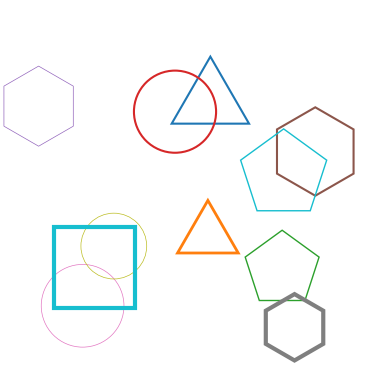[{"shape": "triangle", "thickness": 1.5, "radius": 0.58, "center": [0.546, 0.737]}, {"shape": "triangle", "thickness": 2, "radius": 0.46, "center": [0.54, 0.388]}, {"shape": "pentagon", "thickness": 1, "radius": 0.5, "center": [0.733, 0.301]}, {"shape": "circle", "thickness": 1.5, "radius": 0.53, "center": [0.455, 0.71]}, {"shape": "hexagon", "thickness": 0.5, "radius": 0.52, "center": [0.1, 0.724]}, {"shape": "hexagon", "thickness": 1.5, "radius": 0.57, "center": [0.819, 0.606]}, {"shape": "circle", "thickness": 0.5, "radius": 0.54, "center": [0.215, 0.206]}, {"shape": "hexagon", "thickness": 3, "radius": 0.43, "center": [0.765, 0.15]}, {"shape": "circle", "thickness": 0.5, "radius": 0.43, "center": [0.296, 0.361]}, {"shape": "square", "thickness": 3, "radius": 0.53, "center": [0.245, 0.306]}, {"shape": "pentagon", "thickness": 1, "radius": 0.59, "center": [0.737, 0.548]}]